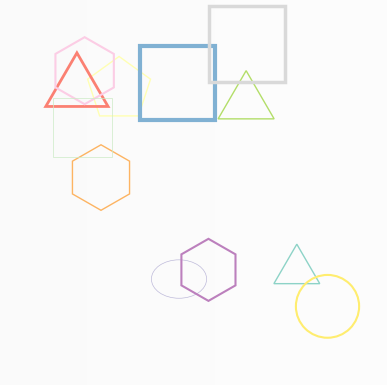[{"shape": "triangle", "thickness": 1, "radius": 0.34, "center": [0.766, 0.297]}, {"shape": "pentagon", "thickness": 1, "radius": 0.43, "center": [0.307, 0.768]}, {"shape": "oval", "thickness": 0.5, "radius": 0.36, "center": [0.462, 0.275]}, {"shape": "triangle", "thickness": 2, "radius": 0.46, "center": [0.198, 0.77]}, {"shape": "square", "thickness": 3, "radius": 0.48, "center": [0.459, 0.784]}, {"shape": "hexagon", "thickness": 1, "radius": 0.43, "center": [0.261, 0.539]}, {"shape": "triangle", "thickness": 1, "radius": 0.42, "center": [0.635, 0.733]}, {"shape": "hexagon", "thickness": 1.5, "radius": 0.44, "center": [0.218, 0.816]}, {"shape": "square", "thickness": 2.5, "radius": 0.49, "center": [0.637, 0.886]}, {"shape": "hexagon", "thickness": 1.5, "radius": 0.4, "center": [0.538, 0.299]}, {"shape": "square", "thickness": 0.5, "radius": 0.38, "center": [0.212, 0.668]}, {"shape": "circle", "thickness": 1.5, "radius": 0.41, "center": [0.845, 0.204]}]